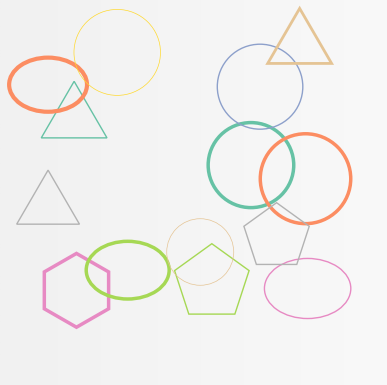[{"shape": "triangle", "thickness": 1, "radius": 0.49, "center": [0.191, 0.691]}, {"shape": "circle", "thickness": 2.5, "radius": 0.55, "center": [0.648, 0.571]}, {"shape": "oval", "thickness": 3, "radius": 0.5, "center": [0.124, 0.78]}, {"shape": "circle", "thickness": 2.5, "radius": 0.58, "center": [0.788, 0.536]}, {"shape": "circle", "thickness": 1, "radius": 0.55, "center": [0.671, 0.775]}, {"shape": "hexagon", "thickness": 2.5, "radius": 0.48, "center": [0.197, 0.246]}, {"shape": "oval", "thickness": 1, "radius": 0.56, "center": [0.794, 0.251]}, {"shape": "oval", "thickness": 2.5, "radius": 0.54, "center": [0.33, 0.298]}, {"shape": "pentagon", "thickness": 1, "radius": 0.51, "center": [0.547, 0.266]}, {"shape": "circle", "thickness": 0.5, "radius": 0.56, "center": [0.303, 0.864]}, {"shape": "triangle", "thickness": 2, "radius": 0.48, "center": [0.773, 0.883]}, {"shape": "circle", "thickness": 0.5, "radius": 0.43, "center": [0.517, 0.345]}, {"shape": "pentagon", "thickness": 1, "radius": 0.44, "center": [0.714, 0.385]}, {"shape": "triangle", "thickness": 1, "radius": 0.47, "center": [0.124, 0.465]}]